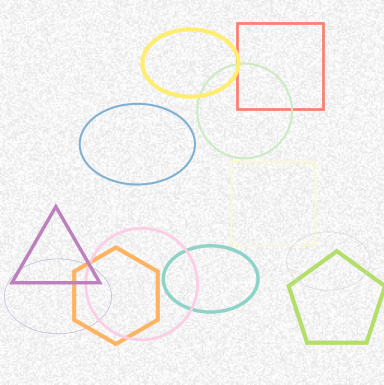[{"shape": "oval", "thickness": 2.5, "radius": 0.61, "center": [0.547, 0.276]}, {"shape": "square", "thickness": 1, "radius": 0.55, "center": [0.708, 0.472]}, {"shape": "oval", "thickness": 0.5, "radius": 0.7, "center": [0.151, 0.23]}, {"shape": "square", "thickness": 2, "radius": 0.56, "center": [0.727, 0.828]}, {"shape": "oval", "thickness": 1.5, "radius": 0.75, "center": [0.357, 0.626]}, {"shape": "hexagon", "thickness": 3, "radius": 0.63, "center": [0.301, 0.232]}, {"shape": "pentagon", "thickness": 3, "radius": 0.66, "center": [0.875, 0.216]}, {"shape": "circle", "thickness": 2, "radius": 0.72, "center": [0.368, 0.262]}, {"shape": "oval", "thickness": 0.5, "radius": 0.54, "center": [0.853, 0.322]}, {"shape": "triangle", "thickness": 2.5, "radius": 0.66, "center": [0.145, 0.332]}, {"shape": "circle", "thickness": 1.5, "radius": 0.61, "center": [0.635, 0.712]}, {"shape": "oval", "thickness": 3, "radius": 0.62, "center": [0.495, 0.836]}]